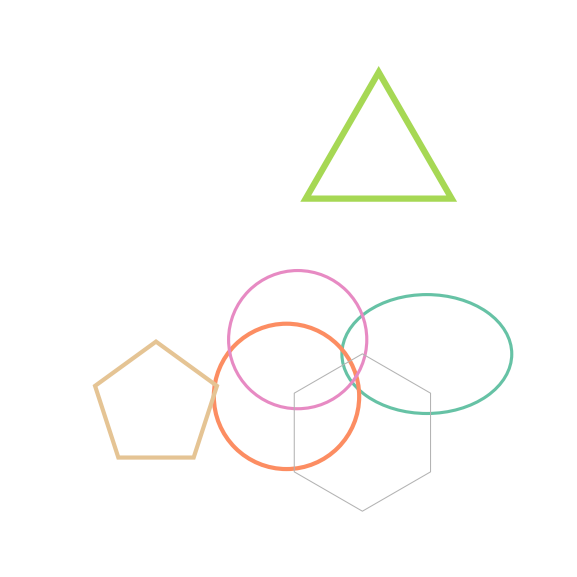[{"shape": "oval", "thickness": 1.5, "radius": 0.74, "center": [0.739, 0.386]}, {"shape": "circle", "thickness": 2, "radius": 0.63, "center": [0.496, 0.313]}, {"shape": "circle", "thickness": 1.5, "radius": 0.6, "center": [0.515, 0.411]}, {"shape": "triangle", "thickness": 3, "radius": 0.73, "center": [0.656, 0.728]}, {"shape": "pentagon", "thickness": 2, "radius": 0.55, "center": [0.27, 0.297]}, {"shape": "hexagon", "thickness": 0.5, "radius": 0.68, "center": [0.628, 0.25]}]